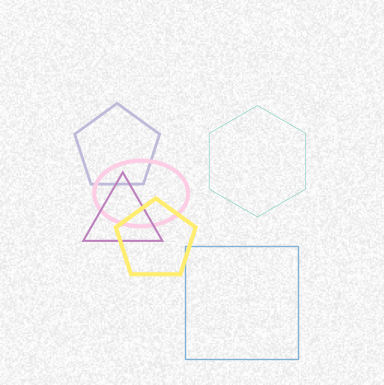[{"shape": "hexagon", "thickness": 0.5, "radius": 0.72, "center": [0.669, 0.581]}, {"shape": "pentagon", "thickness": 2, "radius": 0.58, "center": [0.304, 0.616]}, {"shape": "square", "thickness": 1, "radius": 0.74, "center": [0.627, 0.215]}, {"shape": "oval", "thickness": 3, "radius": 0.61, "center": [0.367, 0.498]}, {"shape": "triangle", "thickness": 1.5, "radius": 0.59, "center": [0.319, 0.434]}, {"shape": "pentagon", "thickness": 3, "radius": 0.54, "center": [0.404, 0.376]}]